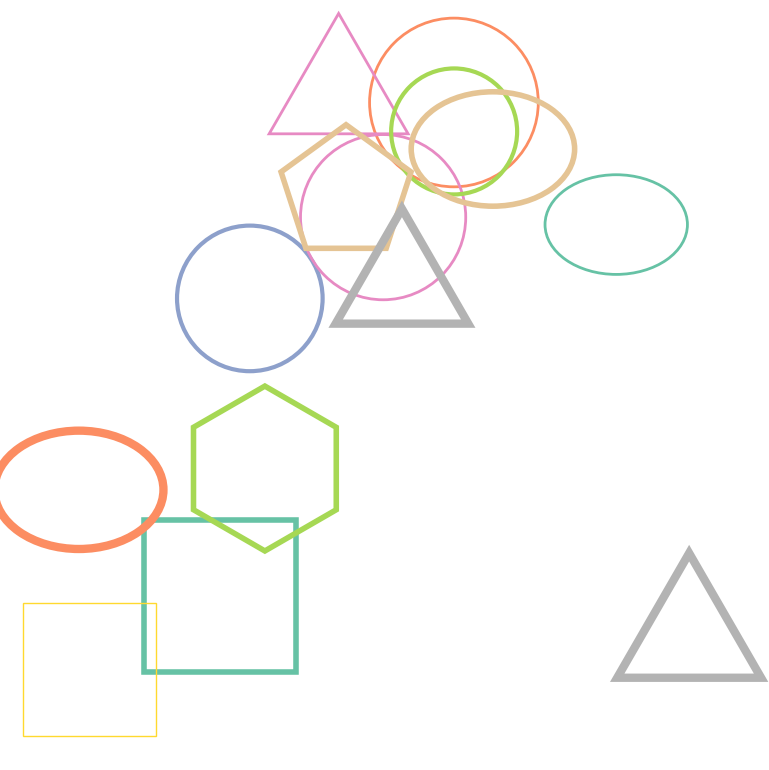[{"shape": "square", "thickness": 2, "radius": 0.5, "center": [0.286, 0.226]}, {"shape": "oval", "thickness": 1, "radius": 0.46, "center": [0.8, 0.708]}, {"shape": "oval", "thickness": 3, "radius": 0.55, "center": [0.103, 0.364]}, {"shape": "circle", "thickness": 1, "radius": 0.55, "center": [0.59, 0.867]}, {"shape": "circle", "thickness": 1.5, "radius": 0.47, "center": [0.324, 0.612]}, {"shape": "triangle", "thickness": 1, "radius": 0.52, "center": [0.44, 0.878]}, {"shape": "circle", "thickness": 1, "radius": 0.54, "center": [0.498, 0.718]}, {"shape": "circle", "thickness": 1.5, "radius": 0.41, "center": [0.59, 0.829]}, {"shape": "hexagon", "thickness": 2, "radius": 0.54, "center": [0.344, 0.392]}, {"shape": "square", "thickness": 0.5, "radius": 0.43, "center": [0.116, 0.131]}, {"shape": "oval", "thickness": 2, "radius": 0.53, "center": [0.64, 0.807]}, {"shape": "pentagon", "thickness": 2, "radius": 0.44, "center": [0.449, 0.749]}, {"shape": "triangle", "thickness": 3, "radius": 0.54, "center": [0.895, 0.174]}, {"shape": "triangle", "thickness": 3, "radius": 0.5, "center": [0.522, 0.629]}]